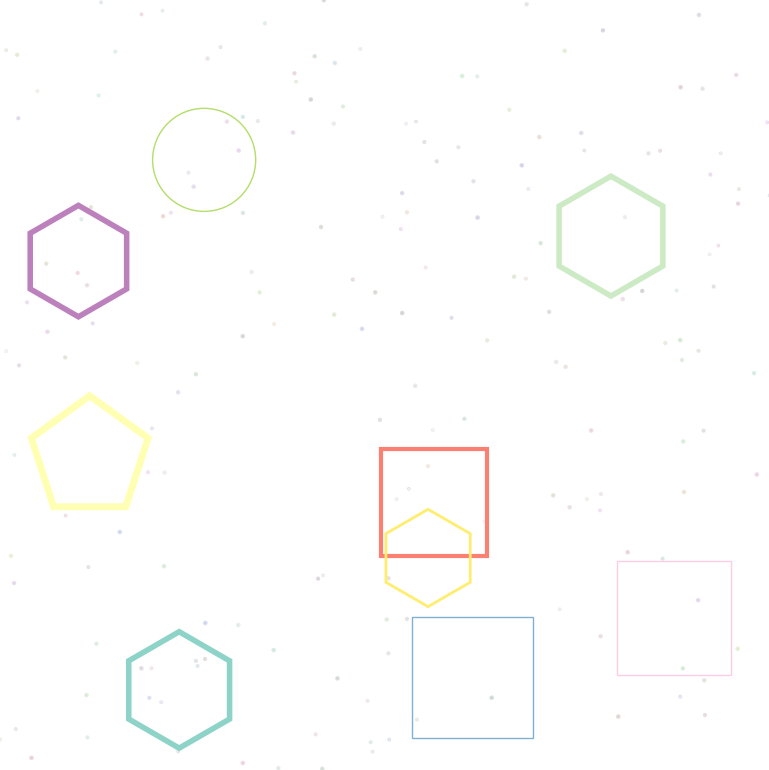[{"shape": "hexagon", "thickness": 2, "radius": 0.38, "center": [0.233, 0.104]}, {"shape": "pentagon", "thickness": 2.5, "radius": 0.4, "center": [0.116, 0.406]}, {"shape": "square", "thickness": 1.5, "radius": 0.35, "center": [0.564, 0.347]}, {"shape": "square", "thickness": 0.5, "radius": 0.39, "center": [0.613, 0.12]}, {"shape": "circle", "thickness": 0.5, "radius": 0.33, "center": [0.265, 0.792]}, {"shape": "square", "thickness": 0.5, "radius": 0.37, "center": [0.875, 0.197]}, {"shape": "hexagon", "thickness": 2, "radius": 0.36, "center": [0.102, 0.661]}, {"shape": "hexagon", "thickness": 2, "radius": 0.39, "center": [0.793, 0.693]}, {"shape": "hexagon", "thickness": 1, "radius": 0.32, "center": [0.556, 0.275]}]